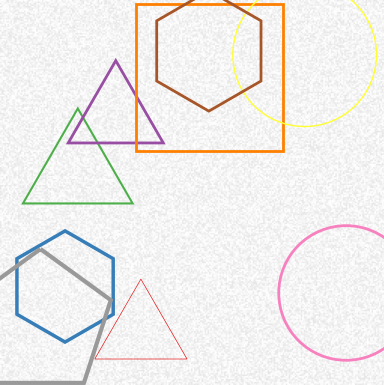[{"shape": "triangle", "thickness": 0.5, "radius": 0.69, "center": [0.366, 0.137]}, {"shape": "hexagon", "thickness": 2.5, "radius": 0.72, "center": [0.169, 0.256]}, {"shape": "triangle", "thickness": 1.5, "radius": 0.82, "center": [0.202, 0.554]}, {"shape": "triangle", "thickness": 2, "radius": 0.71, "center": [0.301, 0.7]}, {"shape": "square", "thickness": 2, "radius": 0.96, "center": [0.544, 0.799]}, {"shape": "circle", "thickness": 1, "radius": 0.93, "center": [0.791, 0.858]}, {"shape": "hexagon", "thickness": 2, "radius": 0.78, "center": [0.542, 0.868]}, {"shape": "circle", "thickness": 2, "radius": 0.87, "center": [0.899, 0.239]}, {"shape": "pentagon", "thickness": 3, "radius": 0.96, "center": [0.105, 0.161]}]